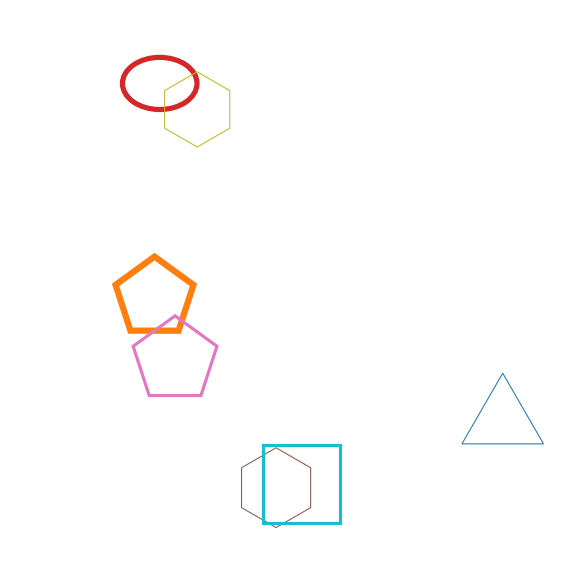[{"shape": "triangle", "thickness": 0.5, "radius": 0.41, "center": [0.871, 0.271]}, {"shape": "pentagon", "thickness": 3, "radius": 0.35, "center": [0.268, 0.484]}, {"shape": "oval", "thickness": 2.5, "radius": 0.32, "center": [0.277, 0.855]}, {"shape": "hexagon", "thickness": 0.5, "radius": 0.35, "center": [0.478, 0.155]}, {"shape": "pentagon", "thickness": 1.5, "radius": 0.38, "center": [0.303, 0.376]}, {"shape": "hexagon", "thickness": 0.5, "radius": 0.33, "center": [0.341, 0.81]}, {"shape": "square", "thickness": 1.5, "radius": 0.34, "center": [0.522, 0.161]}]